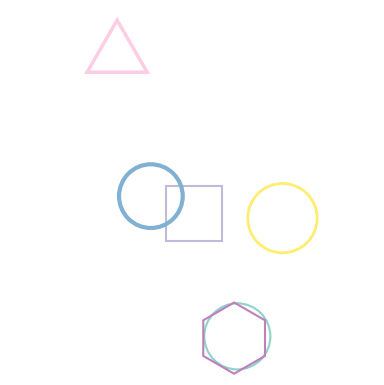[{"shape": "circle", "thickness": 1.5, "radius": 0.43, "center": [0.616, 0.126]}, {"shape": "square", "thickness": 1.5, "radius": 0.36, "center": [0.503, 0.446]}, {"shape": "circle", "thickness": 3, "radius": 0.41, "center": [0.392, 0.491]}, {"shape": "triangle", "thickness": 2.5, "radius": 0.45, "center": [0.304, 0.857]}, {"shape": "hexagon", "thickness": 1.5, "radius": 0.46, "center": [0.608, 0.122]}, {"shape": "circle", "thickness": 2, "radius": 0.45, "center": [0.734, 0.433]}]